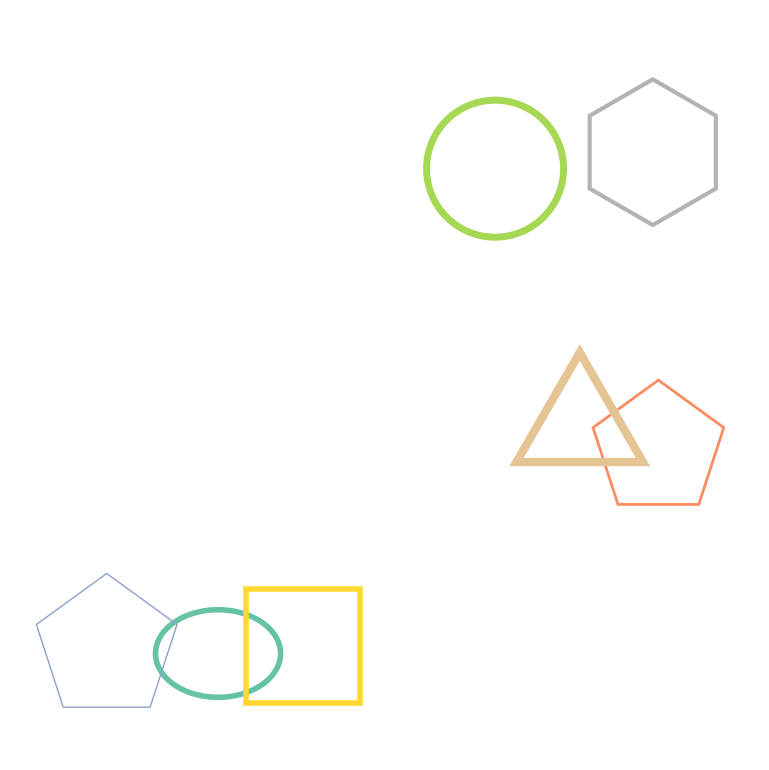[{"shape": "oval", "thickness": 2, "radius": 0.41, "center": [0.283, 0.151]}, {"shape": "pentagon", "thickness": 1, "radius": 0.45, "center": [0.855, 0.417]}, {"shape": "pentagon", "thickness": 0.5, "radius": 0.48, "center": [0.139, 0.159]}, {"shape": "circle", "thickness": 2.5, "radius": 0.44, "center": [0.643, 0.781]}, {"shape": "square", "thickness": 2, "radius": 0.37, "center": [0.393, 0.161]}, {"shape": "triangle", "thickness": 3, "radius": 0.47, "center": [0.753, 0.447]}, {"shape": "hexagon", "thickness": 1.5, "radius": 0.47, "center": [0.848, 0.802]}]